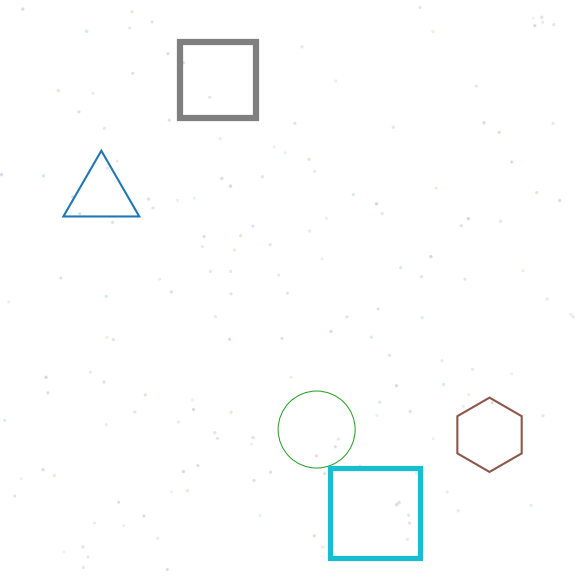[{"shape": "triangle", "thickness": 1, "radius": 0.38, "center": [0.175, 0.662]}, {"shape": "circle", "thickness": 0.5, "radius": 0.33, "center": [0.548, 0.255]}, {"shape": "hexagon", "thickness": 1, "radius": 0.32, "center": [0.848, 0.246]}, {"shape": "square", "thickness": 3, "radius": 0.33, "center": [0.378, 0.861]}, {"shape": "square", "thickness": 2.5, "radius": 0.39, "center": [0.649, 0.111]}]